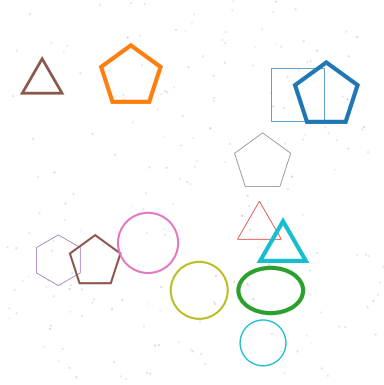[{"shape": "square", "thickness": 0.5, "radius": 0.34, "center": [0.772, 0.755]}, {"shape": "pentagon", "thickness": 3, "radius": 0.43, "center": [0.848, 0.753]}, {"shape": "pentagon", "thickness": 3, "radius": 0.41, "center": [0.34, 0.801]}, {"shape": "oval", "thickness": 3, "radius": 0.42, "center": [0.703, 0.245]}, {"shape": "triangle", "thickness": 0.5, "radius": 0.33, "center": [0.674, 0.411]}, {"shape": "hexagon", "thickness": 0.5, "radius": 0.33, "center": [0.152, 0.324]}, {"shape": "pentagon", "thickness": 1.5, "radius": 0.34, "center": [0.247, 0.32]}, {"shape": "triangle", "thickness": 2, "radius": 0.3, "center": [0.11, 0.788]}, {"shape": "circle", "thickness": 1.5, "radius": 0.39, "center": [0.385, 0.369]}, {"shape": "pentagon", "thickness": 0.5, "radius": 0.38, "center": [0.682, 0.578]}, {"shape": "circle", "thickness": 1.5, "radius": 0.37, "center": [0.517, 0.246]}, {"shape": "triangle", "thickness": 3, "radius": 0.34, "center": [0.735, 0.357]}, {"shape": "circle", "thickness": 1, "radius": 0.3, "center": [0.683, 0.109]}]